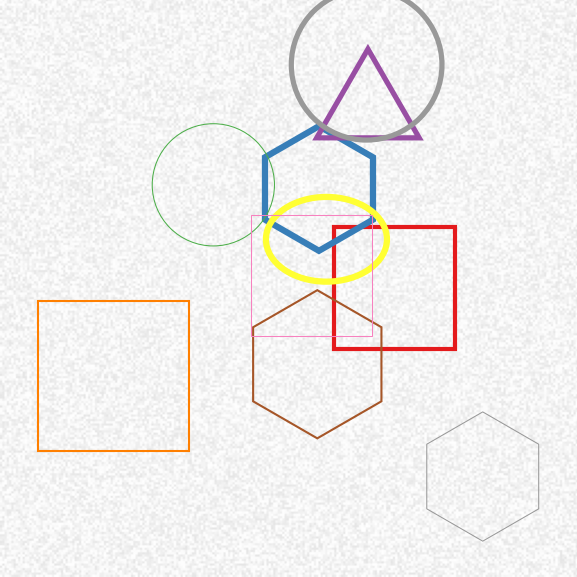[{"shape": "square", "thickness": 2, "radius": 0.52, "center": [0.682, 0.5]}, {"shape": "hexagon", "thickness": 3, "radius": 0.54, "center": [0.552, 0.673]}, {"shape": "circle", "thickness": 0.5, "radius": 0.53, "center": [0.369, 0.679]}, {"shape": "triangle", "thickness": 2.5, "radius": 0.51, "center": [0.637, 0.812]}, {"shape": "square", "thickness": 1, "radius": 0.65, "center": [0.197, 0.348]}, {"shape": "oval", "thickness": 3, "radius": 0.52, "center": [0.565, 0.585]}, {"shape": "hexagon", "thickness": 1, "radius": 0.64, "center": [0.549, 0.368]}, {"shape": "square", "thickness": 0.5, "radius": 0.52, "center": [0.54, 0.522]}, {"shape": "circle", "thickness": 2.5, "radius": 0.65, "center": [0.635, 0.887]}, {"shape": "hexagon", "thickness": 0.5, "radius": 0.56, "center": [0.836, 0.174]}]